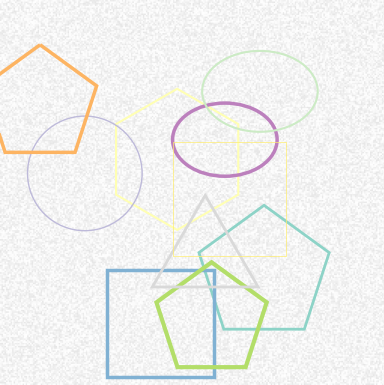[{"shape": "pentagon", "thickness": 2, "radius": 0.89, "center": [0.686, 0.289]}, {"shape": "hexagon", "thickness": 1.5, "radius": 0.92, "center": [0.46, 0.586]}, {"shape": "circle", "thickness": 1, "radius": 0.74, "center": [0.22, 0.55]}, {"shape": "square", "thickness": 2.5, "radius": 0.7, "center": [0.416, 0.16]}, {"shape": "pentagon", "thickness": 2.5, "radius": 0.77, "center": [0.104, 0.729]}, {"shape": "pentagon", "thickness": 3, "radius": 0.75, "center": [0.55, 0.168]}, {"shape": "triangle", "thickness": 2, "radius": 0.79, "center": [0.533, 0.334]}, {"shape": "oval", "thickness": 2.5, "radius": 0.68, "center": [0.584, 0.637]}, {"shape": "oval", "thickness": 1.5, "radius": 0.75, "center": [0.675, 0.763]}, {"shape": "square", "thickness": 0.5, "radius": 0.74, "center": [0.596, 0.483]}]